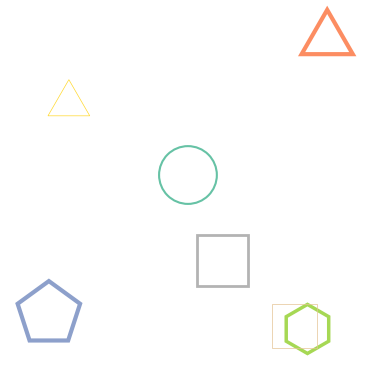[{"shape": "circle", "thickness": 1.5, "radius": 0.38, "center": [0.488, 0.545]}, {"shape": "triangle", "thickness": 3, "radius": 0.38, "center": [0.85, 0.898]}, {"shape": "pentagon", "thickness": 3, "radius": 0.43, "center": [0.127, 0.185]}, {"shape": "hexagon", "thickness": 2.5, "radius": 0.32, "center": [0.799, 0.146]}, {"shape": "triangle", "thickness": 0.5, "radius": 0.31, "center": [0.179, 0.731]}, {"shape": "square", "thickness": 0.5, "radius": 0.29, "center": [0.765, 0.153]}, {"shape": "square", "thickness": 2, "radius": 0.33, "center": [0.577, 0.323]}]